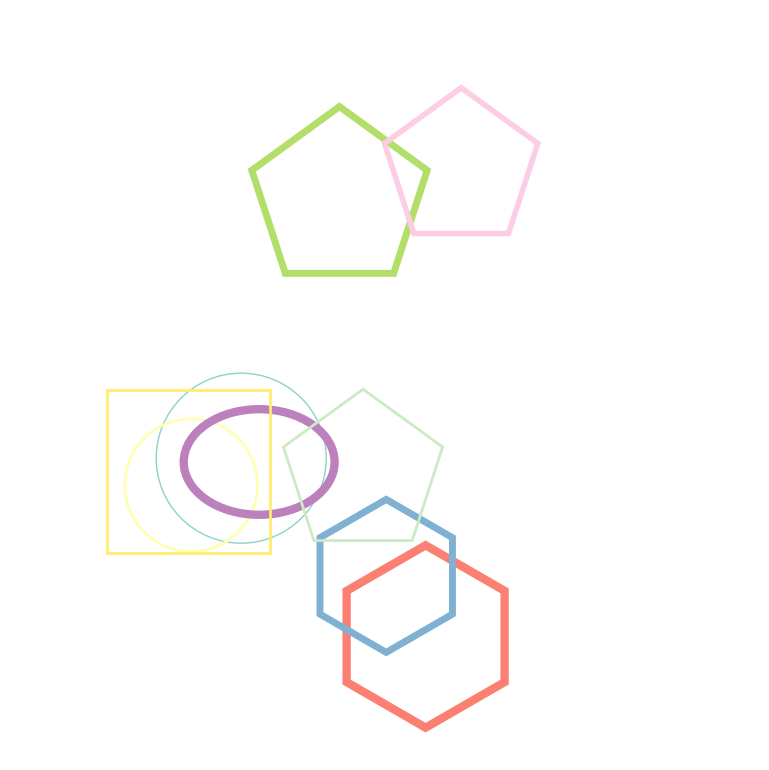[{"shape": "circle", "thickness": 0.5, "radius": 0.55, "center": [0.313, 0.405]}, {"shape": "circle", "thickness": 1, "radius": 0.43, "center": [0.248, 0.37]}, {"shape": "hexagon", "thickness": 3, "radius": 0.59, "center": [0.553, 0.173]}, {"shape": "hexagon", "thickness": 2.5, "radius": 0.5, "center": [0.502, 0.252]}, {"shape": "pentagon", "thickness": 2.5, "radius": 0.6, "center": [0.441, 0.742]}, {"shape": "pentagon", "thickness": 2, "radius": 0.52, "center": [0.599, 0.781]}, {"shape": "oval", "thickness": 3, "radius": 0.49, "center": [0.337, 0.4]}, {"shape": "pentagon", "thickness": 1, "radius": 0.54, "center": [0.471, 0.386]}, {"shape": "square", "thickness": 1, "radius": 0.53, "center": [0.245, 0.388]}]